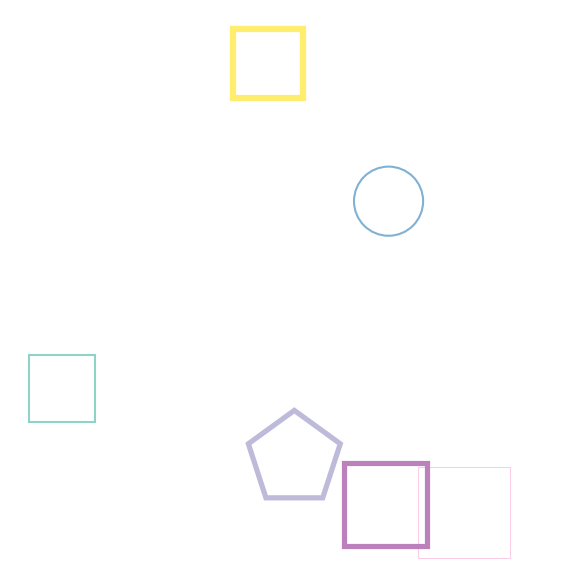[{"shape": "square", "thickness": 1, "radius": 0.29, "center": [0.107, 0.327]}, {"shape": "pentagon", "thickness": 2.5, "radius": 0.42, "center": [0.51, 0.205]}, {"shape": "circle", "thickness": 1, "radius": 0.3, "center": [0.673, 0.651]}, {"shape": "square", "thickness": 0.5, "radius": 0.4, "center": [0.803, 0.112]}, {"shape": "square", "thickness": 2.5, "radius": 0.36, "center": [0.667, 0.125]}, {"shape": "square", "thickness": 3, "radius": 0.3, "center": [0.464, 0.89]}]